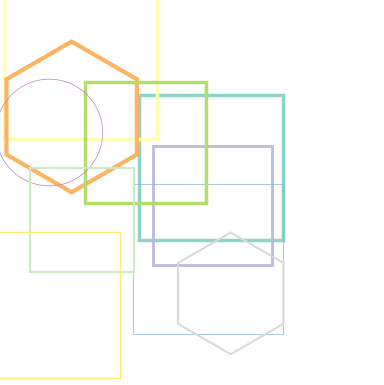[{"shape": "square", "thickness": 2.5, "radius": 0.94, "center": [0.548, 0.566]}, {"shape": "square", "thickness": 2.5, "radius": 1.0, "center": [0.208, 0.838]}, {"shape": "square", "thickness": 2, "radius": 0.77, "center": [0.552, 0.465]}, {"shape": "square", "thickness": 0.5, "radius": 0.97, "center": [0.541, 0.327]}, {"shape": "hexagon", "thickness": 3, "radius": 0.98, "center": [0.186, 0.696]}, {"shape": "square", "thickness": 2.5, "radius": 0.79, "center": [0.378, 0.629]}, {"shape": "hexagon", "thickness": 1.5, "radius": 0.79, "center": [0.599, 0.238]}, {"shape": "circle", "thickness": 0.5, "radius": 0.69, "center": [0.128, 0.656]}, {"shape": "square", "thickness": 1.5, "radius": 0.68, "center": [0.214, 0.429]}, {"shape": "square", "thickness": 1, "radius": 0.95, "center": [0.122, 0.207]}]